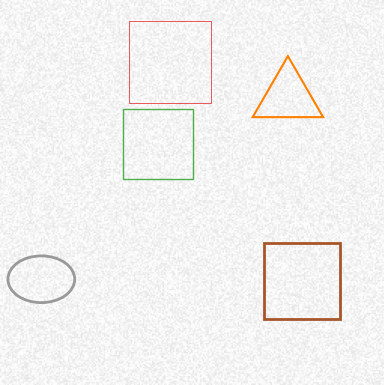[{"shape": "square", "thickness": 0.5, "radius": 0.53, "center": [0.442, 0.839]}, {"shape": "square", "thickness": 1, "radius": 0.45, "center": [0.41, 0.626]}, {"shape": "triangle", "thickness": 1.5, "radius": 0.53, "center": [0.748, 0.749]}, {"shape": "square", "thickness": 2, "radius": 0.5, "center": [0.784, 0.271]}, {"shape": "oval", "thickness": 2, "radius": 0.43, "center": [0.107, 0.275]}]